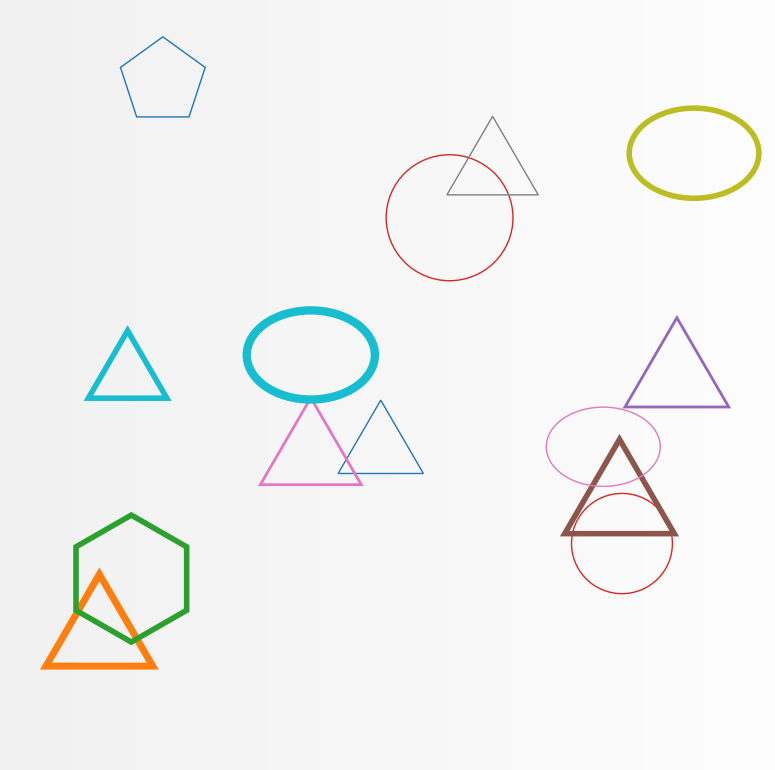[{"shape": "pentagon", "thickness": 0.5, "radius": 0.29, "center": [0.21, 0.895]}, {"shape": "triangle", "thickness": 0.5, "radius": 0.32, "center": [0.491, 0.417]}, {"shape": "triangle", "thickness": 2.5, "radius": 0.4, "center": [0.128, 0.175]}, {"shape": "hexagon", "thickness": 2, "radius": 0.41, "center": [0.169, 0.249]}, {"shape": "circle", "thickness": 0.5, "radius": 0.33, "center": [0.803, 0.294]}, {"shape": "circle", "thickness": 0.5, "radius": 0.41, "center": [0.58, 0.717]}, {"shape": "triangle", "thickness": 1, "radius": 0.39, "center": [0.873, 0.51]}, {"shape": "triangle", "thickness": 2, "radius": 0.41, "center": [0.799, 0.348]}, {"shape": "triangle", "thickness": 1, "radius": 0.38, "center": [0.401, 0.408]}, {"shape": "oval", "thickness": 0.5, "radius": 0.37, "center": [0.778, 0.42]}, {"shape": "triangle", "thickness": 0.5, "radius": 0.34, "center": [0.636, 0.781]}, {"shape": "oval", "thickness": 2, "radius": 0.42, "center": [0.896, 0.801]}, {"shape": "triangle", "thickness": 2, "radius": 0.29, "center": [0.165, 0.512]}, {"shape": "oval", "thickness": 3, "radius": 0.41, "center": [0.401, 0.539]}]